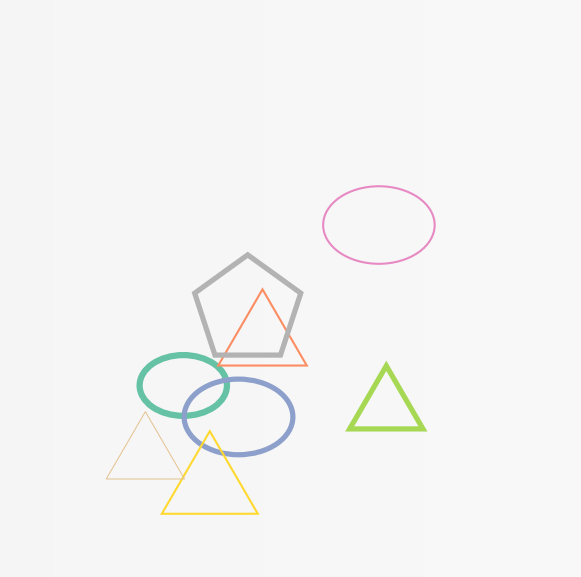[{"shape": "oval", "thickness": 3, "radius": 0.38, "center": [0.315, 0.332]}, {"shape": "triangle", "thickness": 1, "radius": 0.44, "center": [0.452, 0.41]}, {"shape": "oval", "thickness": 2.5, "radius": 0.47, "center": [0.41, 0.277]}, {"shape": "oval", "thickness": 1, "radius": 0.48, "center": [0.652, 0.609]}, {"shape": "triangle", "thickness": 2.5, "radius": 0.36, "center": [0.665, 0.293]}, {"shape": "triangle", "thickness": 1, "radius": 0.48, "center": [0.361, 0.157]}, {"shape": "triangle", "thickness": 0.5, "radius": 0.39, "center": [0.25, 0.209]}, {"shape": "pentagon", "thickness": 2.5, "radius": 0.48, "center": [0.426, 0.462]}]